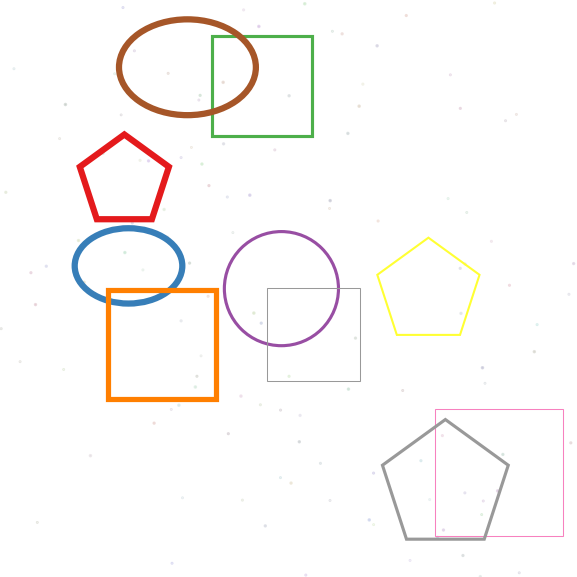[{"shape": "pentagon", "thickness": 3, "radius": 0.41, "center": [0.215, 0.685]}, {"shape": "oval", "thickness": 3, "radius": 0.47, "center": [0.223, 0.539]}, {"shape": "square", "thickness": 1.5, "radius": 0.43, "center": [0.454, 0.85]}, {"shape": "circle", "thickness": 1.5, "radius": 0.49, "center": [0.487, 0.499]}, {"shape": "square", "thickness": 2.5, "radius": 0.47, "center": [0.281, 0.402]}, {"shape": "pentagon", "thickness": 1, "radius": 0.47, "center": [0.742, 0.495]}, {"shape": "oval", "thickness": 3, "radius": 0.59, "center": [0.325, 0.883]}, {"shape": "square", "thickness": 0.5, "radius": 0.55, "center": [0.864, 0.181]}, {"shape": "pentagon", "thickness": 1.5, "radius": 0.57, "center": [0.771, 0.158]}, {"shape": "square", "thickness": 0.5, "radius": 0.4, "center": [0.542, 0.42]}]